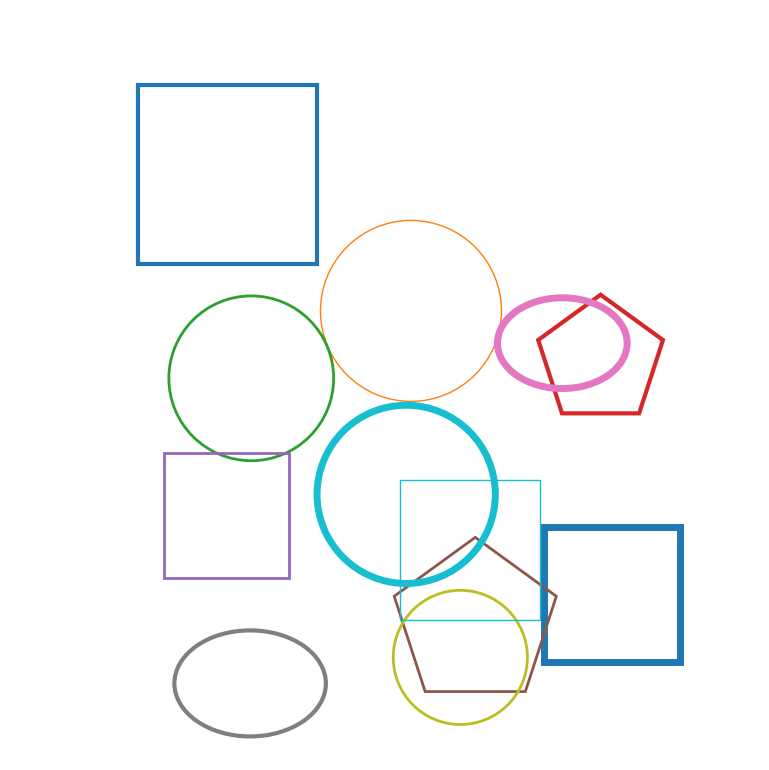[{"shape": "square", "thickness": 2.5, "radius": 0.44, "center": [0.795, 0.228]}, {"shape": "square", "thickness": 1.5, "radius": 0.58, "center": [0.295, 0.774]}, {"shape": "circle", "thickness": 0.5, "radius": 0.59, "center": [0.534, 0.596]}, {"shape": "circle", "thickness": 1, "radius": 0.54, "center": [0.326, 0.509]}, {"shape": "pentagon", "thickness": 1.5, "radius": 0.43, "center": [0.78, 0.532]}, {"shape": "square", "thickness": 1, "radius": 0.41, "center": [0.294, 0.33]}, {"shape": "pentagon", "thickness": 1, "radius": 0.55, "center": [0.617, 0.191]}, {"shape": "oval", "thickness": 2.5, "radius": 0.42, "center": [0.73, 0.554]}, {"shape": "oval", "thickness": 1.5, "radius": 0.49, "center": [0.325, 0.112]}, {"shape": "circle", "thickness": 1, "radius": 0.44, "center": [0.598, 0.146]}, {"shape": "circle", "thickness": 2.5, "radius": 0.58, "center": [0.528, 0.358]}, {"shape": "square", "thickness": 0.5, "radius": 0.45, "center": [0.611, 0.286]}]